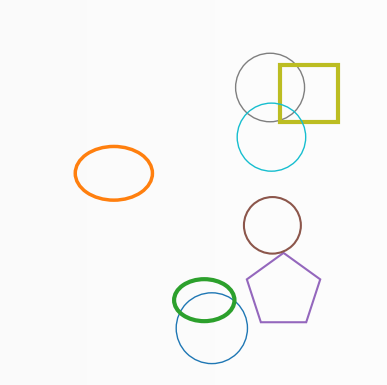[{"shape": "circle", "thickness": 1, "radius": 0.46, "center": [0.547, 0.148]}, {"shape": "oval", "thickness": 2.5, "radius": 0.5, "center": [0.294, 0.55]}, {"shape": "oval", "thickness": 3, "radius": 0.39, "center": [0.527, 0.22]}, {"shape": "pentagon", "thickness": 1.5, "radius": 0.5, "center": [0.732, 0.244]}, {"shape": "circle", "thickness": 1.5, "radius": 0.37, "center": [0.703, 0.415]}, {"shape": "circle", "thickness": 1, "radius": 0.44, "center": [0.697, 0.773]}, {"shape": "square", "thickness": 3, "radius": 0.37, "center": [0.798, 0.757]}, {"shape": "circle", "thickness": 1, "radius": 0.44, "center": [0.7, 0.644]}]